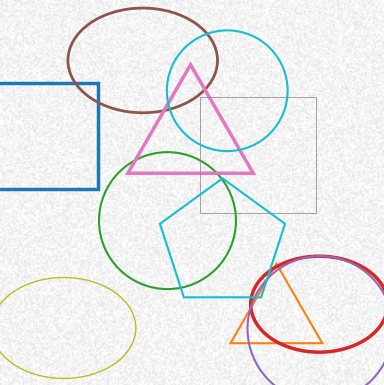[{"shape": "square", "thickness": 2.5, "radius": 0.69, "center": [0.116, 0.646]}, {"shape": "triangle", "thickness": 1.5, "radius": 0.69, "center": [0.718, 0.177]}, {"shape": "circle", "thickness": 1.5, "radius": 0.89, "center": [0.435, 0.427]}, {"shape": "oval", "thickness": 2.5, "radius": 0.89, "center": [0.829, 0.21]}, {"shape": "circle", "thickness": 1.5, "radius": 0.94, "center": [0.832, 0.146]}, {"shape": "oval", "thickness": 2, "radius": 0.97, "center": [0.371, 0.843]}, {"shape": "triangle", "thickness": 2.5, "radius": 0.94, "center": [0.495, 0.644]}, {"shape": "square", "thickness": 0.5, "radius": 0.76, "center": [0.67, 0.598]}, {"shape": "oval", "thickness": 1, "radius": 0.94, "center": [0.166, 0.148]}, {"shape": "pentagon", "thickness": 1.5, "radius": 0.85, "center": [0.578, 0.366]}, {"shape": "circle", "thickness": 1.5, "radius": 0.78, "center": [0.59, 0.764]}]